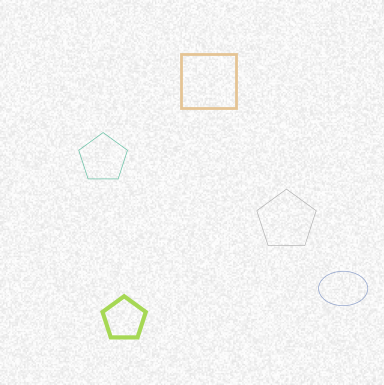[{"shape": "pentagon", "thickness": 0.5, "radius": 0.33, "center": [0.268, 0.589]}, {"shape": "oval", "thickness": 0.5, "radius": 0.32, "center": [0.891, 0.251]}, {"shape": "pentagon", "thickness": 3, "radius": 0.3, "center": [0.323, 0.171]}, {"shape": "square", "thickness": 2, "radius": 0.35, "center": [0.541, 0.79]}, {"shape": "pentagon", "thickness": 0.5, "radius": 0.41, "center": [0.744, 0.428]}]